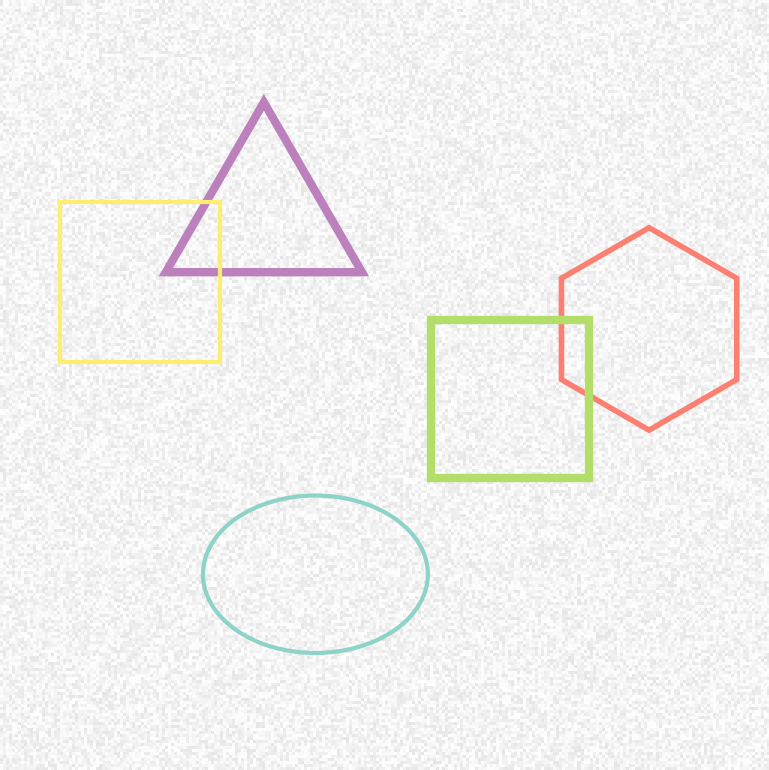[{"shape": "oval", "thickness": 1.5, "radius": 0.73, "center": [0.41, 0.254]}, {"shape": "hexagon", "thickness": 2, "radius": 0.66, "center": [0.843, 0.573]}, {"shape": "square", "thickness": 3, "radius": 0.51, "center": [0.662, 0.482]}, {"shape": "triangle", "thickness": 3, "radius": 0.74, "center": [0.343, 0.72]}, {"shape": "square", "thickness": 1.5, "radius": 0.52, "center": [0.182, 0.633]}]